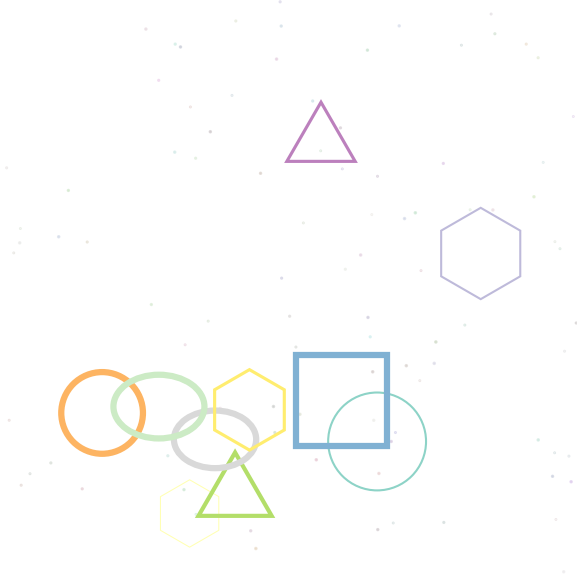[{"shape": "circle", "thickness": 1, "radius": 0.42, "center": [0.653, 0.235]}, {"shape": "hexagon", "thickness": 0.5, "radius": 0.29, "center": [0.328, 0.11]}, {"shape": "hexagon", "thickness": 1, "radius": 0.4, "center": [0.832, 0.56]}, {"shape": "square", "thickness": 3, "radius": 0.39, "center": [0.591, 0.306]}, {"shape": "circle", "thickness": 3, "radius": 0.35, "center": [0.177, 0.284]}, {"shape": "triangle", "thickness": 2, "radius": 0.37, "center": [0.407, 0.142]}, {"shape": "oval", "thickness": 3, "radius": 0.36, "center": [0.372, 0.238]}, {"shape": "triangle", "thickness": 1.5, "radius": 0.34, "center": [0.556, 0.754]}, {"shape": "oval", "thickness": 3, "radius": 0.39, "center": [0.275, 0.295]}, {"shape": "hexagon", "thickness": 1.5, "radius": 0.35, "center": [0.432, 0.289]}]